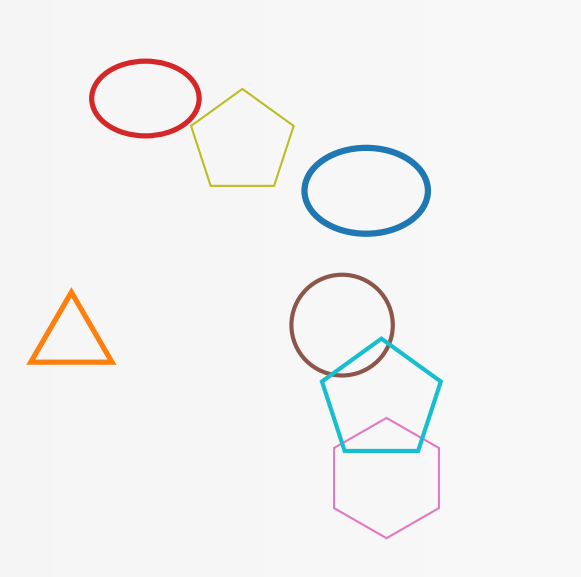[{"shape": "oval", "thickness": 3, "radius": 0.53, "center": [0.63, 0.669]}, {"shape": "triangle", "thickness": 2.5, "radius": 0.4, "center": [0.123, 0.412]}, {"shape": "oval", "thickness": 2.5, "radius": 0.46, "center": [0.25, 0.829]}, {"shape": "circle", "thickness": 2, "radius": 0.44, "center": [0.589, 0.436]}, {"shape": "hexagon", "thickness": 1, "radius": 0.52, "center": [0.665, 0.171]}, {"shape": "pentagon", "thickness": 1, "radius": 0.46, "center": [0.417, 0.752]}, {"shape": "pentagon", "thickness": 2, "radius": 0.54, "center": [0.656, 0.305]}]